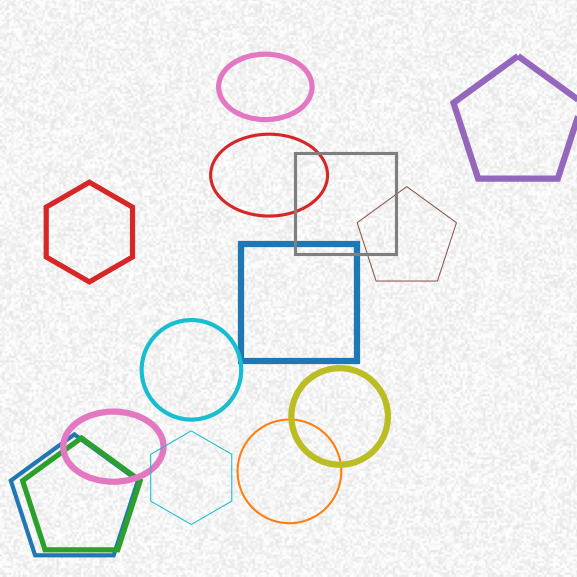[{"shape": "square", "thickness": 3, "radius": 0.51, "center": [0.518, 0.475]}, {"shape": "pentagon", "thickness": 2, "radius": 0.58, "center": [0.129, 0.131]}, {"shape": "circle", "thickness": 1, "radius": 0.45, "center": [0.501, 0.183]}, {"shape": "pentagon", "thickness": 2.5, "radius": 0.54, "center": [0.141, 0.134]}, {"shape": "oval", "thickness": 1.5, "radius": 0.51, "center": [0.466, 0.696]}, {"shape": "hexagon", "thickness": 2.5, "radius": 0.43, "center": [0.155, 0.597]}, {"shape": "pentagon", "thickness": 3, "radius": 0.59, "center": [0.897, 0.785]}, {"shape": "pentagon", "thickness": 0.5, "radius": 0.45, "center": [0.704, 0.586]}, {"shape": "oval", "thickness": 3, "radius": 0.43, "center": [0.196, 0.226]}, {"shape": "oval", "thickness": 2.5, "radius": 0.4, "center": [0.459, 0.849]}, {"shape": "square", "thickness": 1.5, "radius": 0.44, "center": [0.599, 0.647]}, {"shape": "circle", "thickness": 3, "radius": 0.42, "center": [0.588, 0.278]}, {"shape": "hexagon", "thickness": 0.5, "radius": 0.41, "center": [0.331, 0.172]}, {"shape": "circle", "thickness": 2, "radius": 0.43, "center": [0.331, 0.359]}]